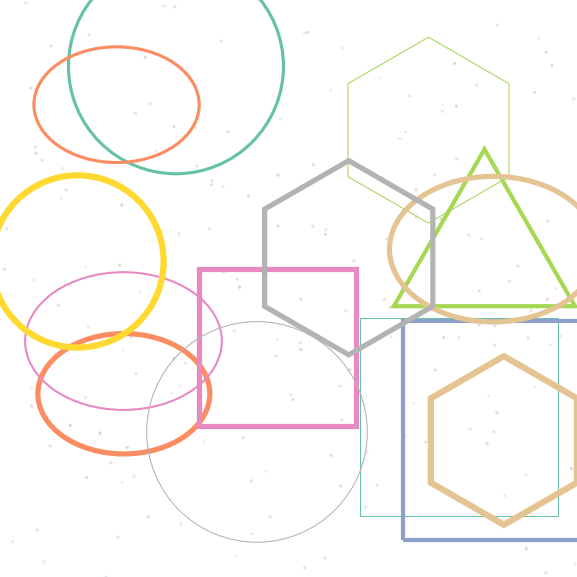[{"shape": "square", "thickness": 0.5, "radius": 0.86, "center": [0.795, 0.276]}, {"shape": "circle", "thickness": 1.5, "radius": 0.93, "center": [0.305, 0.884]}, {"shape": "oval", "thickness": 1.5, "radius": 0.72, "center": [0.202, 0.818]}, {"shape": "oval", "thickness": 2.5, "radius": 0.74, "center": [0.214, 0.317]}, {"shape": "square", "thickness": 2, "radius": 0.95, "center": [0.888, 0.253]}, {"shape": "square", "thickness": 2.5, "radius": 0.68, "center": [0.48, 0.398]}, {"shape": "oval", "thickness": 1, "radius": 0.85, "center": [0.214, 0.409]}, {"shape": "triangle", "thickness": 2, "radius": 0.91, "center": [0.839, 0.559]}, {"shape": "hexagon", "thickness": 0.5, "radius": 0.8, "center": [0.742, 0.774]}, {"shape": "circle", "thickness": 3, "radius": 0.75, "center": [0.134, 0.546]}, {"shape": "hexagon", "thickness": 3, "radius": 0.73, "center": [0.873, 0.236]}, {"shape": "oval", "thickness": 2.5, "radius": 0.9, "center": [0.854, 0.568]}, {"shape": "hexagon", "thickness": 2.5, "radius": 0.84, "center": [0.604, 0.553]}, {"shape": "circle", "thickness": 0.5, "radius": 0.96, "center": [0.445, 0.251]}]